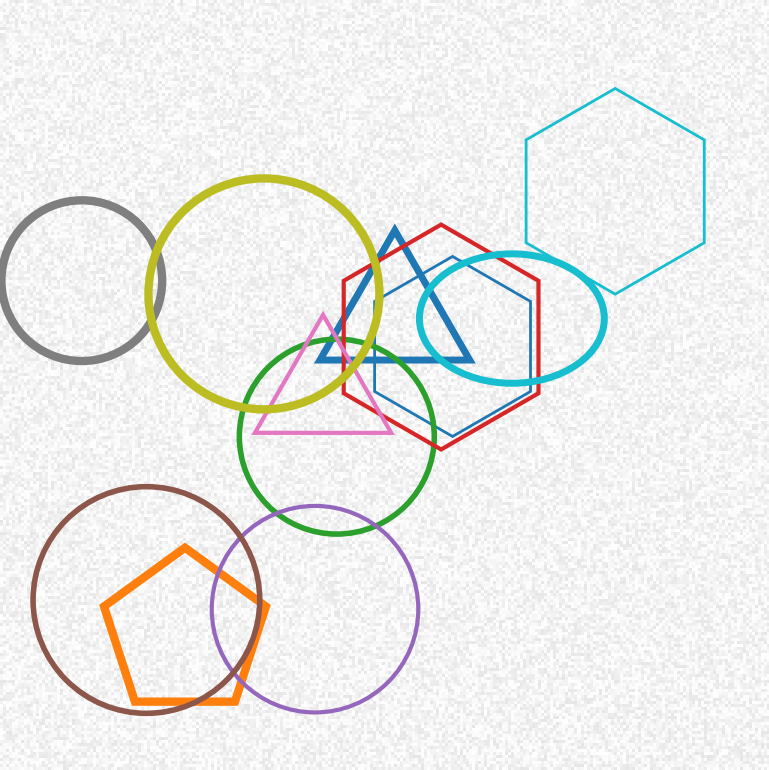[{"shape": "hexagon", "thickness": 1, "radius": 0.58, "center": [0.588, 0.55]}, {"shape": "triangle", "thickness": 2.5, "radius": 0.56, "center": [0.513, 0.589]}, {"shape": "pentagon", "thickness": 3, "radius": 0.55, "center": [0.24, 0.178]}, {"shape": "circle", "thickness": 2, "radius": 0.63, "center": [0.437, 0.433]}, {"shape": "hexagon", "thickness": 1.5, "radius": 0.73, "center": [0.573, 0.562]}, {"shape": "circle", "thickness": 1.5, "radius": 0.67, "center": [0.409, 0.209]}, {"shape": "circle", "thickness": 2, "radius": 0.74, "center": [0.19, 0.221]}, {"shape": "triangle", "thickness": 1.5, "radius": 0.51, "center": [0.42, 0.489]}, {"shape": "circle", "thickness": 3, "radius": 0.52, "center": [0.106, 0.635]}, {"shape": "circle", "thickness": 3, "radius": 0.75, "center": [0.343, 0.618]}, {"shape": "oval", "thickness": 2.5, "radius": 0.6, "center": [0.665, 0.586]}, {"shape": "hexagon", "thickness": 1, "radius": 0.67, "center": [0.799, 0.752]}]